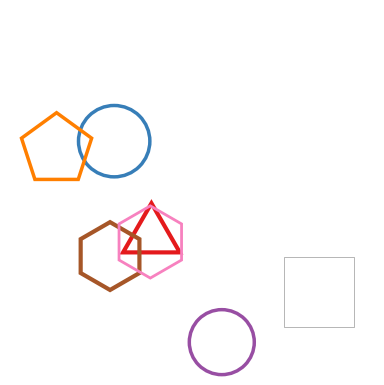[{"shape": "triangle", "thickness": 3, "radius": 0.43, "center": [0.393, 0.387]}, {"shape": "circle", "thickness": 2.5, "radius": 0.46, "center": [0.297, 0.633]}, {"shape": "circle", "thickness": 2.5, "radius": 0.42, "center": [0.576, 0.111]}, {"shape": "pentagon", "thickness": 2.5, "radius": 0.48, "center": [0.147, 0.611]}, {"shape": "hexagon", "thickness": 3, "radius": 0.44, "center": [0.286, 0.335]}, {"shape": "hexagon", "thickness": 2, "radius": 0.47, "center": [0.39, 0.372]}, {"shape": "square", "thickness": 0.5, "radius": 0.45, "center": [0.828, 0.241]}]